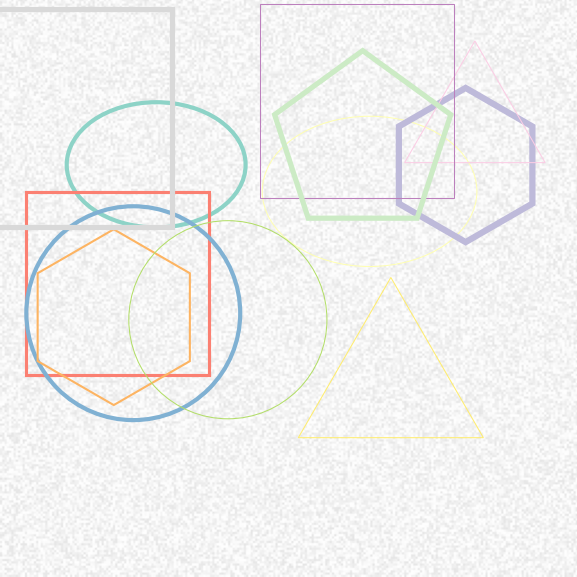[{"shape": "oval", "thickness": 2, "radius": 0.77, "center": [0.27, 0.714]}, {"shape": "oval", "thickness": 0.5, "radius": 0.93, "center": [0.64, 0.668]}, {"shape": "hexagon", "thickness": 3, "radius": 0.67, "center": [0.806, 0.713]}, {"shape": "square", "thickness": 1.5, "radius": 0.79, "center": [0.204, 0.508]}, {"shape": "circle", "thickness": 2, "radius": 0.93, "center": [0.231, 0.457]}, {"shape": "hexagon", "thickness": 1, "radius": 0.76, "center": [0.197, 0.45]}, {"shape": "circle", "thickness": 0.5, "radius": 0.86, "center": [0.395, 0.445]}, {"shape": "triangle", "thickness": 0.5, "radius": 0.7, "center": [0.822, 0.788]}, {"shape": "square", "thickness": 2.5, "radius": 0.94, "center": [0.108, 0.795]}, {"shape": "square", "thickness": 0.5, "radius": 0.84, "center": [0.618, 0.824]}, {"shape": "pentagon", "thickness": 2.5, "radius": 0.8, "center": [0.628, 0.751]}, {"shape": "triangle", "thickness": 0.5, "radius": 0.92, "center": [0.677, 0.334]}]